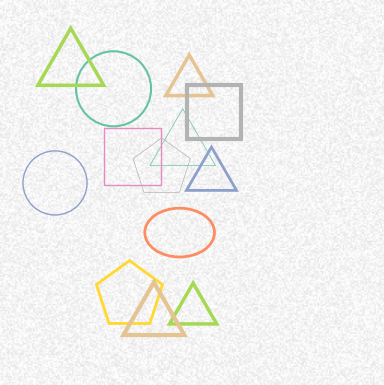[{"shape": "circle", "thickness": 1.5, "radius": 0.49, "center": [0.295, 0.769]}, {"shape": "triangle", "thickness": 0.5, "radius": 0.49, "center": [0.475, 0.619]}, {"shape": "oval", "thickness": 2, "radius": 0.45, "center": [0.467, 0.396]}, {"shape": "circle", "thickness": 1, "radius": 0.42, "center": [0.143, 0.525]}, {"shape": "triangle", "thickness": 2, "radius": 0.38, "center": [0.549, 0.543]}, {"shape": "square", "thickness": 1, "radius": 0.37, "center": [0.344, 0.594]}, {"shape": "triangle", "thickness": 2.5, "radius": 0.35, "center": [0.502, 0.194]}, {"shape": "triangle", "thickness": 2.5, "radius": 0.49, "center": [0.184, 0.828]}, {"shape": "pentagon", "thickness": 2, "radius": 0.45, "center": [0.336, 0.233]}, {"shape": "triangle", "thickness": 3, "radius": 0.46, "center": [0.4, 0.175]}, {"shape": "triangle", "thickness": 2.5, "radius": 0.35, "center": [0.492, 0.787]}, {"shape": "pentagon", "thickness": 0.5, "radius": 0.39, "center": [0.42, 0.564]}, {"shape": "square", "thickness": 3, "radius": 0.35, "center": [0.556, 0.709]}]